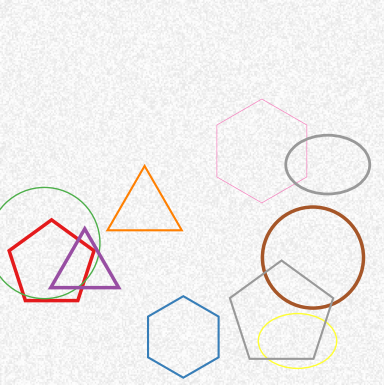[{"shape": "pentagon", "thickness": 2.5, "radius": 0.58, "center": [0.134, 0.313]}, {"shape": "hexagon", "thickness": 1.5, "radius": 0.53, "center": [0.476, 0.125]}, {"shape": "circle", "thickness": 1, "radius": 0.72, "center": [0.115, 0.369]}, {"shape": "triangle", "thickness": 2.5, "radius": 0.51, "center": [0.22, 0.304]}, {"shape": "triangle", "thickness": 1.5, "radius": 0.56, "center": [0.376, 0.458]}, {"shape": "oval", "thickness": 1, "radius": 0.51, "center": [0.773, 0.114]}, {"shape": "circle", "thickness": 2.5, "radius": 0.66, "center": [0.813, 0.331]}, {"shape": "hexagon", "thickness": 0.5, "radius": 0.67, "center": [0.68, 0.608]}, {"shape": "pentagon", "thickness": 1.5, "radius": 0.71, "center": [0.731, 0.182]}, {"shape": "oval", "thickness": 2, "radius": 0.55, "center": [0.851, 0.572]}]